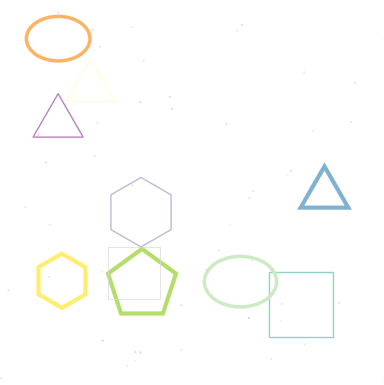[{"shape": "square", "thickness": 1, "radius": 0.42, "center": [0.782, 0.208]}, {"shape": "triangle", "thickness": 0.5, "radius": 0.37, "center": [0.235, 0.774]}, {"shape": "hexagon", "thickness": 1, "radius": 0.45, "center": [0.366, 0.449]}, {"shape": "triangle", "thickness": 3, "radius": 0.36, "center": [0.843, 0.496]}, {"shape": "oval", "thickness": 2.5, "radius": 0.41, "center": [0.151, 0.9]}, {"shape": "pentagon", "thickness": 3, "radius": 0.46, "center": [0.369, 0.261]}, {"shape": "square", "thickness": 0.5, "radius": 0.34, "center": [0.348, 0.29]}, {"shape": "triangle", "thickness": 1, "radius": 0.38, "center": [0.151, 0.681]}, {"shape": "oval", "thickness": 2.5, "radius": 0.47, "center": [0.625, 0.268]}, {"shape": "hexagon", "thickness": 3, "radius": 0.35, "center": [0.161, 0.271]}]